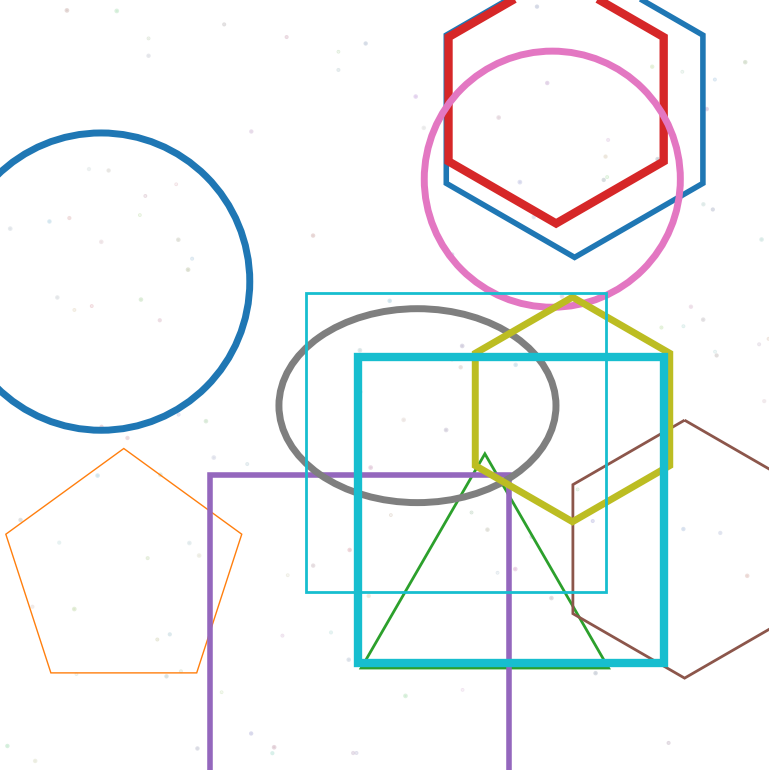[{"shape": "circle", "thickness": 2.5, "radius": 0.97, "center": [0.131, 0.634]}, {"shape": "hexagon", "thickness": 2, "radius": 0.96, "center": [0.746, 0.858]}, {"shape": "pentagon", "thickness": 0.5, "radius": 0.81, "center": [0.161, 0.256]}, {"shape": "triangle", "thickness": 1, "radius": 0.93, "center": [0.63, 0.225]}, {"shape": "hexagon", "thickness": 3, "radius": 0.81, "center": [0.722, 0.871]}, {"shape": "square", "thickness": 2, "radius": 0.97, "center": [0.467, 0.189]}, {"shape": "hexagon", "thickness": 1, "radius": 0.84, "center": [0.889, 0.287]}, {"shape": "circle", "thickness": 2.5, "radius": 0.83, "center": [0.717, 0.767]}, {"shape": "oval", "thickness": 2.5, "radius": 0.9, "center": [0.542, 0.473]}, {"shape": "hexagon", "thickness": 2.5, "radius": 0.73, "center": [0.744, 0.468]}, {"shape": "square", "thickness": 3, "radius": 1.0, "center": [0.664, 0.338]}, {"shape": "square", "thickness": 1, "radius": 0.97, "center": [0.592, 0.425]}]